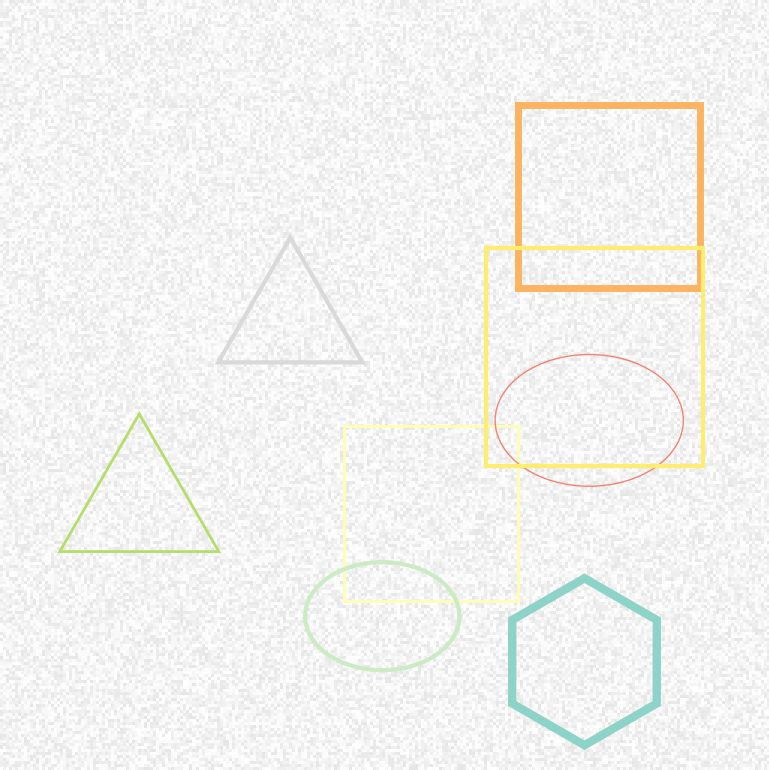[{"shape": "hexagon", "thickness": 3, "radius": 0.54, "center": [0.759, 0.141]}, {"shape": "square", "thickness": 1, "radius": 0.57, "center": [0.56, 0.333]}, {"shape": "oval", "thickness": 0.5, "radius": 0.61, "center": [0.765, 0.454]}, {"shape": "square", "thickness": 2.5, "radius": 0.59, "center": [0.791, 0.745]}, {"shape": "triangle", "thickness": 1, "radius": 0.6, "center": [0.181, 0.343]}, {"shape": "triangle", "thickness": 1.5, "radius": 0.54, "center": [0.377, 0.583]}, {"shape": "oval", "thickness": 1.5, "radius": 0.5, "center": [0.496, 0.2]}, {"shape": "square", "thickness": 1.5, "radius": 0.71, "center": [0.772, 0.536]}]